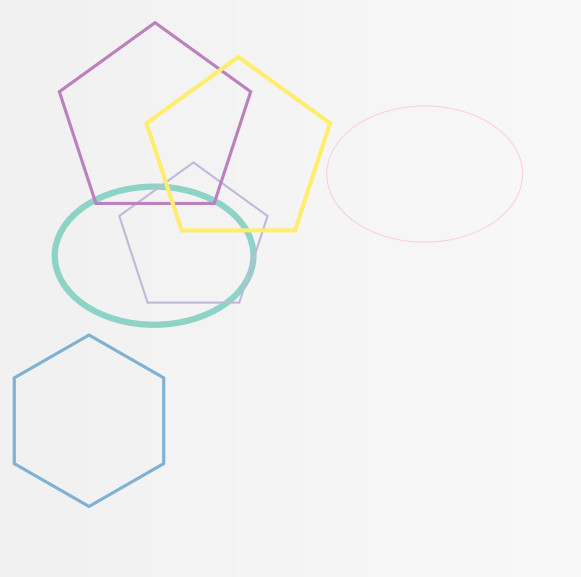[{"shape": "oval", "thickness": 3, "radius": 0.85, "center": [0.265, 0.556]}, {"shape": "pentagon", "thickness": 1, "radius": 0.67, "center": [0.333, 0.584]}, {"shape": "hexagon", "thickness": 1.5, "radius": 0.74, "center": [0.153, 0.271]}, {"shape": "oval", "thickness": 0.5, "radius": 0.84, "center": [0.731, 0.698]}, {"shape": "pentagon", "thickness": 1.5, "radius": 0.87, "center": [0.267, 0.787]}, {"shape": "pentagon", "thickness": 2, "radius": 0.83, "center": [0.41, 0.734]}]